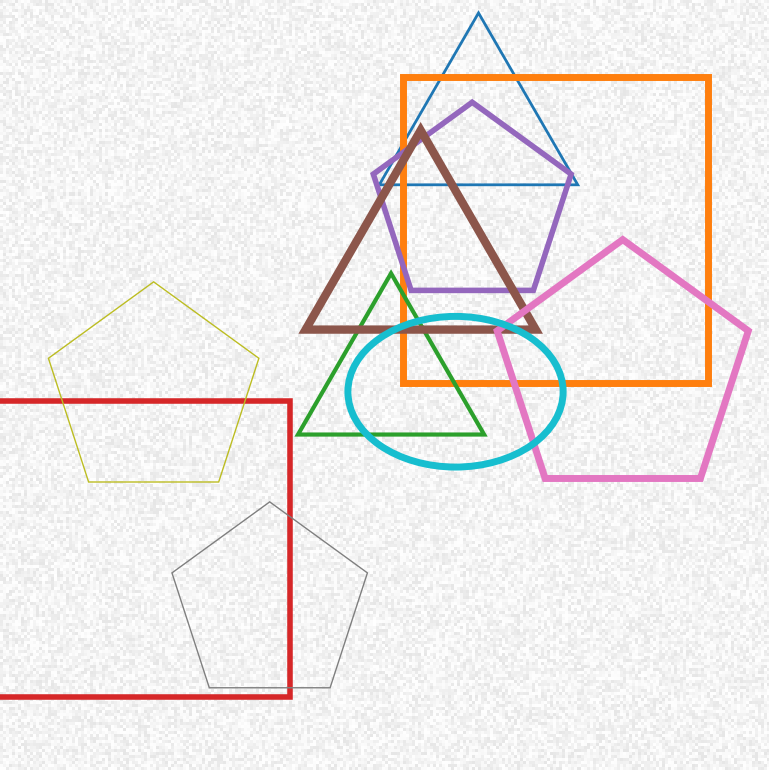[{"shape": "triangle", "thickness": 1, "radius": 0.74, "center": [0.621, 0.834]}, {"shape": "square", "thickness": 2.5, "radius": 0.99, "center": [0.722, 0.701]}, {"shape": "triangle", "thickness": 1.5, "radius": 0.7, "center": [0.508, 0.505]}, {"shape": "square", "thickness": 2, "radius": 0.96, "center": [0.184, 0.287]}, {"shape": "pentagon", "thickness": 2, "radius": 0.68, "center": [0.613, 0.732]}, {"shape": "triangle", "thickness": 3, "radius": 0.86, "center": [0.546, 0.658]}, {"shape": "pentagon", "thickness": 2.5, "radius": 0.86, "center": [0.809, 0.517]}, {"shape": "pentagon", "thickness": 0.5, "radius": 0.67, "center": [0.35, 0.215]}, {"shape": "pentagon", "thickness": 0.5, "radius": 0.72, "center": [0.2, 0.49]}, {"shape": "oval", "thickness": 2.5, "radius": 0.7, "center": [0.592, 0.491]}]